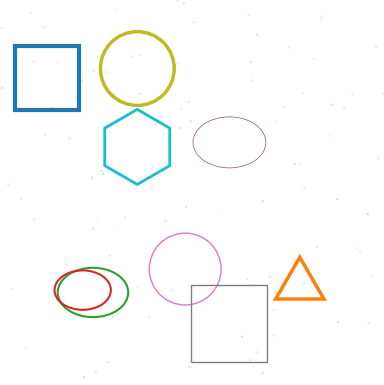[{"shape": "square", "thickness": 3, "radius": 0.42, "center": [0.123, 0.797]}, {"shape": "triangle", "thickness": 2.5, "radius": 0.36, "center": [0.779, 0.26]}, {"shape": "oval", "thickness": 1.5, "radius": 0.46, "center": [0.241, 0.24]}, {"shape": "oval", "thickness": 1.5, "radius": 0.37, "center": [0.215, 0.246]}, {"shape": "oval", "thickness": 0.5, "radius": 0.47, "center": [0.596, 0.63]}, {"shape": "circle", "thickness": 1, "radius": 0.47, "center": [0.481, 0.301]}, {"shape": "square", "thickness": 1, "radius": 0.49, "center": [0.595, 0.16]}, {"shape": "circle", "thickness": 2.5, "radius": 0.48, "center": [0.357, 0.822]}, {"shape": "hexagon", "thickness": 2, "radius": 0.49, "center": [0.356, 0.618]}]